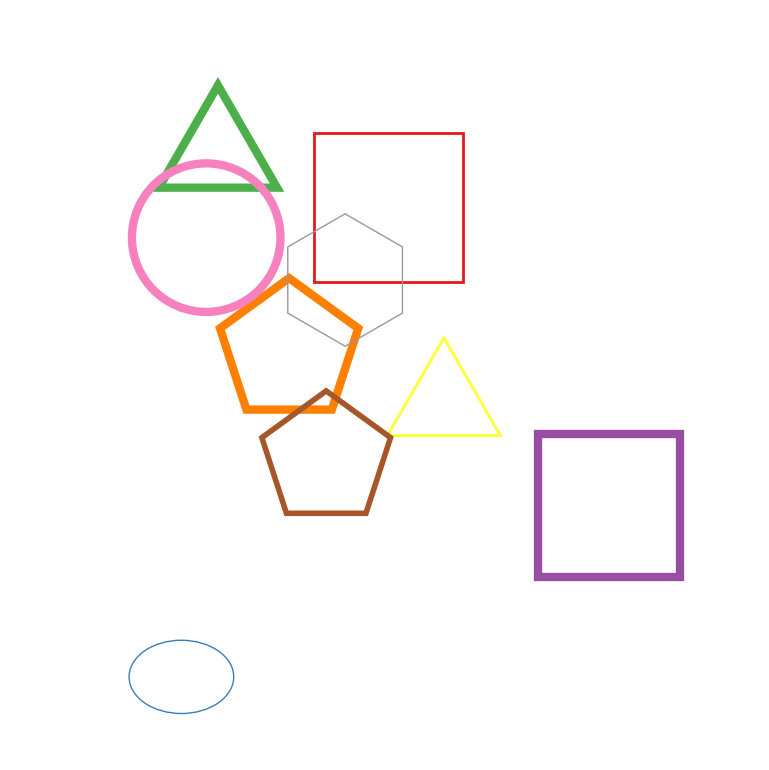[{"shape": "square", "thickness": 1, "radius": 0.48, "center": [0.505, 0.73]}, {"shape": "oval", "thickness": 0.5, "radius": 0.34, "center": [0.236, 0.121]}, {"shape": "triangle", "thickness": 3, "radius": 0.44, "center": [0.283, 0.801]}, {"shape": "square", "thickness": 3, "radius": 0.46, "center": [0.791, 0.344]}, {"shape": "pentagon", "thickness": 3, "radius": 0.47, "center": [0.375, 0.544]}, {"shape": "triangle", "thickness": 1, "radius": 0.42, "center": [0.577, 0.477]}, {"shape": "pentagon", "thickness": 2, "radius": 0.44, "center": [0.424, 0.404]}, {"shape": "circle", "thickness": 3, "radius": 0.48, "center": [0.268, 0.691]}, {"shape": "hexagon", "thickness": 0.5, "radius": 0.43, "center": [0.448, 0.636]}]